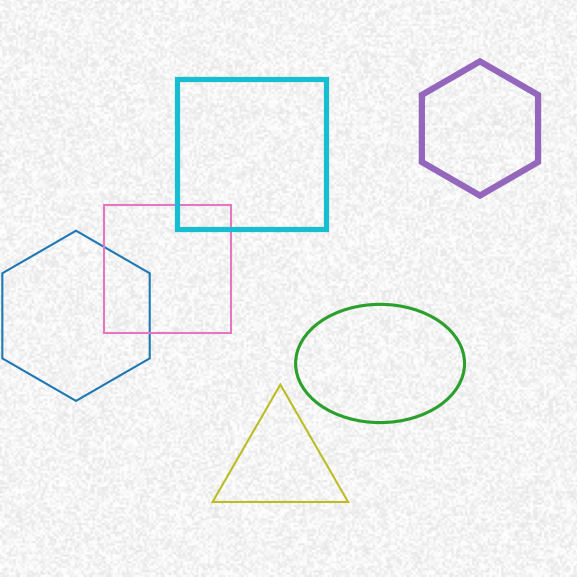[{"shape": "hexagon", "thickness": 1, "radius": 0.74, "center": [0.132, 0.452]}, {"shape": "oval", "thickness": 1.5, "radius": 0.73, "center": [0.658, 0.37]}, {"shape": "hexagon", "thickness": 3, "radius": 0.58, "center": [0.831, 0.777]}, {"shape": "square", "thickness": 1, "radius": 0.55, "center": [0.29, 0.534]}, {"shape": "triangle", "thickness": 1, "radius": 0.68, "center": [0.485, 0.198]}, {"shape": "square", "thickness": 2.5, "radius": 0.65, "center": [0.435, 0.732]}]